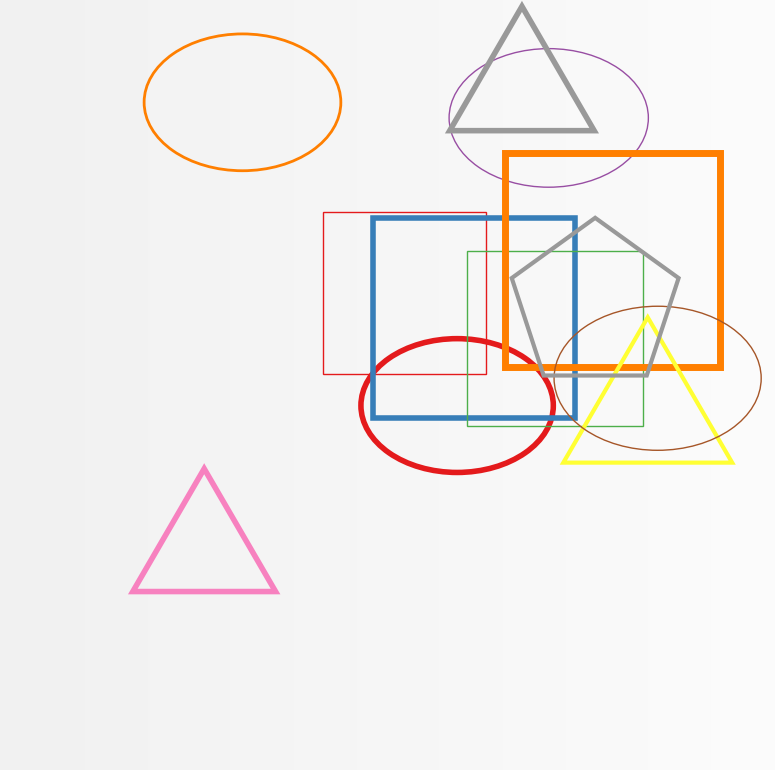[{"shape": "square", "thickness": 0.5, "radius": 0.53, "center": [0.522, 0.619]}, {"shape": "oval", "thickness": 2, "radius": 0.62, "center": [0.59, 0.473]}, {"shape": "square", "thickness": 2, "radius": 0.65, "center": [0.611, 0.587]}, {"shape": "square", "thickness": 0.5, "radius": 0.57, "center": [0.716, 0.56]}, {"shape": "oval", "thickness": 0.5, "radius": 0.64, "center": [0.708, 0.847]}, {"shape": "square", "thickness": 2.5, "radius": 0.69, "center": [0.79, 0.663]}, {"shape": "oval", "thickness": 1, "radius": 0.63, "center": [0.313, 0.867]}, {"shape": "triangle", "thickness": 1.5, "radius": 0.63, "center": [0.836, 0.462]}, {"shape": "oval", "thickness": 0.5, "radius": 0.67, "center": [0.849, 0.509]}, {"shape": "triangle", "thickness": 2, "radius": 0.53, "center": [0.263, 0.285]}, {"shape": "pentagon", "thickness": 1.5, "radius": 0.57, "center": [0.768, 0.604]}, {"shape": "triangle", "thickness": 2, "radius": 0.54, "center": [0.673, 0.884]}]